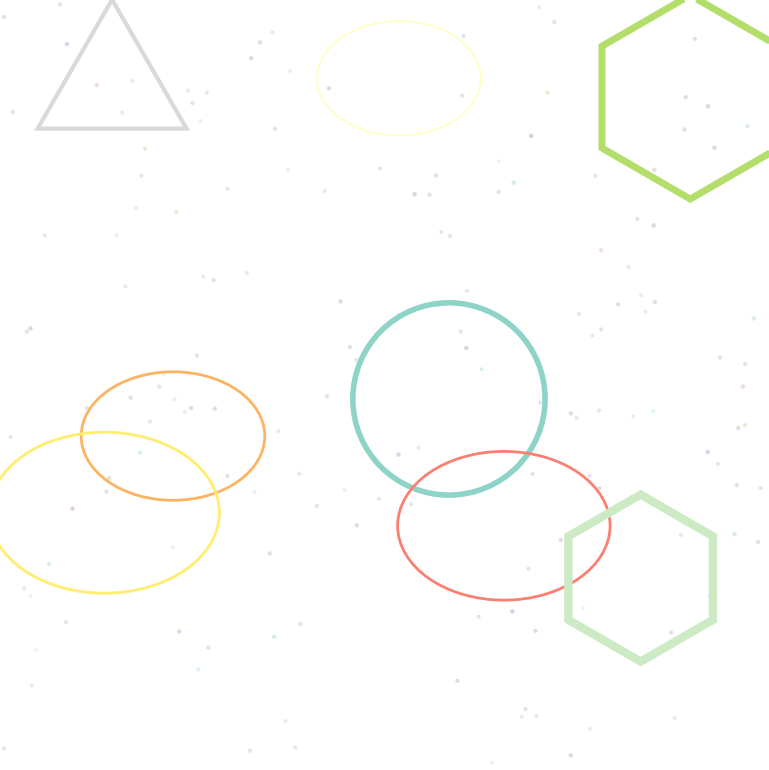[{"shape": "circle", "thickness": 2, "radius": 0.62, "center": [0.583, 0.482]}, {"shape": "oval", "thickness": 0.5, "radius": 0.53, "center": [0.518, 0.898]}, {"shape": "oval", "thickness": 1, "radius": 0.69, "center": [0.654, 0.317]}, {"shape": "oval", "thickness": 1, "radius": 0.6, "center": [0.225, 0.434]}, {"shape": "hexagon", "thickness": 2.5, "radius": 0.66, "center": [0.896, 0.874]}, {"shape": "triangle", "thickness": 1.5, "radius": 0.56, "center": [0.146, 0.889]}, {"shape": "hexagon", "thickness": 3, "radius": 0.54, "center": [0.832, 0.249]}, {"shape": "oval", "thickness": 1, "radius": 0.75, "center": [0.136, 0.334]}]